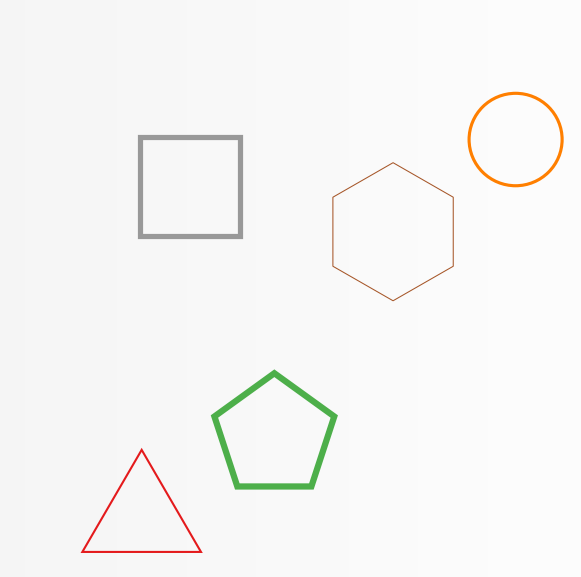[{"shape": "triangle", "thickness": 1, "radius": 0.59, "center": [0.244, 0.102]}, {"shape": "pentagon", "thickness": 3, "radius": 0.54, "center": [0.472, 0.244]}, {"shape": "circle", "thickness": 1.5, "radius": 0.4, "center": [0.887, 0.758]}, {"shape": "hexagon", "thickness": 0.5, "radius": 0.6, "center": [0.676, 0.598]}, {"shape": "square", "thickness": 2.5, "radius": 0.43, "center": [0.327, 0.676]}]